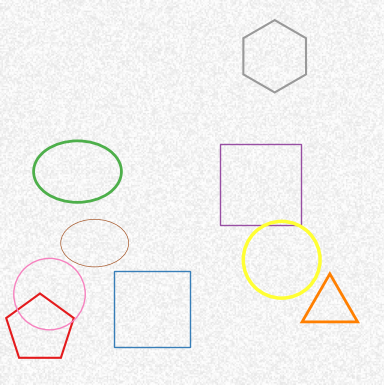[{"shape": "pentagon", "thickness": 1.5, "radius": 0.46, "center": [0.104, 0.145]}, {"shape": "square", "thickness": 1, "radius": 0.49, "center": [0.395, 0.199]}, {"shape": "oval", "thickness": 2, "radius": 0.57, "center": [0.201, 0.554]}, {"shape": "square", "thickness": 1, "radius": 0.52, "center": [0.677, 0.521]}, {"shape": "triangle", "thickness": 2, "radius": 0.42, "center": [0.857, 0.206]}, {"shape": "circle", "thickness": 2.5, "radius": 0.5, "center": [0.732, 0.325]}, {"shape": "oval", "thickness": 0.5, "radius": 0.44, "center": [0.246, 0.369]}, {"shape": "circle", "thickness": 1, "radius": 0.46, "center": [0.129, 0.236]}, {"shape": "hexagon", "thickness": 1.5, "radius": 0.47, "center": [0.713, 0.854]}]